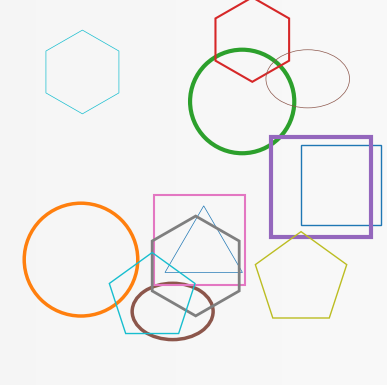[{"shape": "triangle", "thickness": 0.5, "radius": 0.58, "center": [0.526, 0.35]}, {"shape": "square", "thickness": 1, "radius": 0.52, "center": [0.88, 0.52]}, {"shape": "circle", "thickness": 2.5, "radius": 0.73, "center": [0.209, 0.326]}, {"shape": "circle", "thickness": 3, "radius": 0.67, "center": [0.625, 0.736]}, {"shape": "hexagon", "thickness": 1.5, "radius": 0.55, "center": [0.651, 0.897]}, {"shape": "square", "thickness": 3, "radius": 0.65, "center": [0.828, 0.515]}, {"shape": "oval", "thickness": 2.5, "radius": 0.52, "center": [0.446, 0.191]}, {"shape": "oval", "thickness": 0.5, "radius": 0.54, "center": [0.794, 0.795]}, {"shape": "square", "thickness": 1.5, "radius": 0.59, "center": [0.514, 0.377]}, {"shape": "hexagon", "thickness": 2, "radius": 0.65, "center": [0.505, 0.309]}, {"shape": "pentagon", "thickness": 1, "radius": 0.62, "center": [0.777, 0.274]}, {"shape": "hexagon", "thickness": 0.5, "radius": 0.54, "center": [0.213, 0.813]}, {"shape": "pentagon", "thickness": 1, "radius": 0.58, "center": [0.393, 0.228]}]